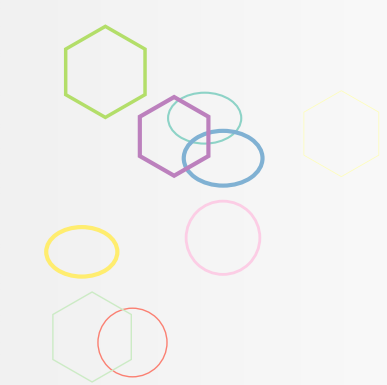[{"shape": "oval", "thickness": 1.5, "radius": 0.47, "center": [0.528, 0.693]}, {"shape": "hexagon", "thickness": 0.5, "radius": 0.56, "center": [0.881, 0.653]}, {"shape": "circle", "thickness": 1, "radius": 0.45, "center": [0.342, 0.11]}, {"shape": "oval", "thickness": 3, "radius": 0.51, "center": [0.576, 0.589]}, {"shape": "hexagon", "thickness": 2.5, "radius": 0.59, "center": [0.272, 0.813]}, {"shape": "circle", "thickness": 2, "radius": 0.48, "center": [0.575, 0.382]}, {"shape": "hexagon", "thickness": 3, "radius": 0.51, "center": [0.449, 0.646]}, {"shape": "hexagon", "thickness": 1, "radius": 0.58, "center": [0.238, 0.125]}, {"shape": "oval", "thickness": 3, "radius": 0.46, "center": [0.211, 0.346]}]